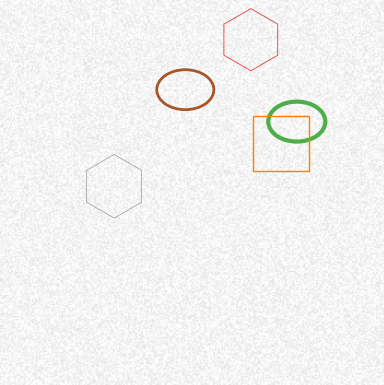[{"shape": "hexagon", "thickness": 0.5, "radius": 0.4, "center": [0.651, 0.897]}, {"shape": "oval", "thickness": 3, "radius": 0.37, "center": [0.771, 0.684]}, {"shape": "square", "thickness": 1, "radius": 0.36, "center": [0.73, 0.628]}, {"shape": "oval", "thickness": 2, "radius": 0.37, "center": [0.481, 0.767]}, {"shape": "hexagon", "thickness": 0.5, "radius": 0.41, "center": [0.296, 0.516]}]